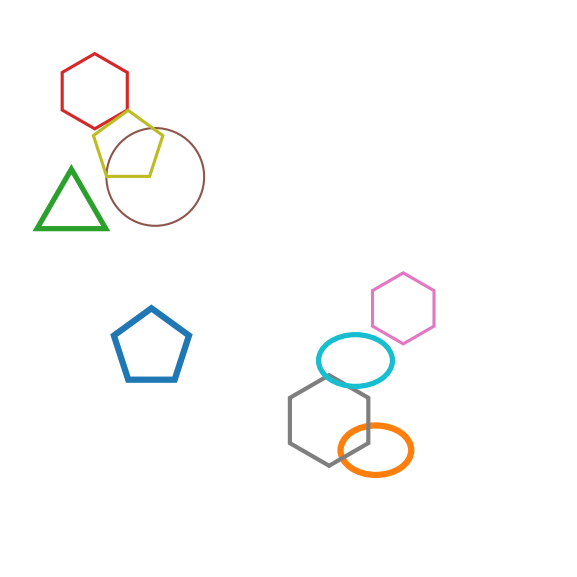[{"shape": "pentagon", "thickness": 3, "radius": 0.34, "center": [0.262, 0.397]}, {"shape": "oval", "thickness": 3, "radius": 0.31, "center": [0.651, 0.22]}, {"shape": "triangle", "thickness": 2.5, "radius": 0.34, "center": [0.124, 0.638]}, {"shape": "hexagon", "thickness": 1.5, "radius": 0.33, "center": [0.164, 0.841]}, {"shape": "circle", "thickness": 1, "radius": 0.42, "center": [0.269, 0.693]}, {"shape": "hexagon", "thickness": 1.5, "radius": 0.31, "center": [0.698, 0.465]}, {"shape": "hexagon", "thickness": 2, "radius": 0.39, "center": [0.57, 0.271]}, {"shape": "pentagon", "thickness": 1.5, "radius": 0.32, "center": [0.222, 0.745]}, {"shape": "oval", "thickness": 2.5, "radius": 0.32, "center": [0.616, 0.375]}]